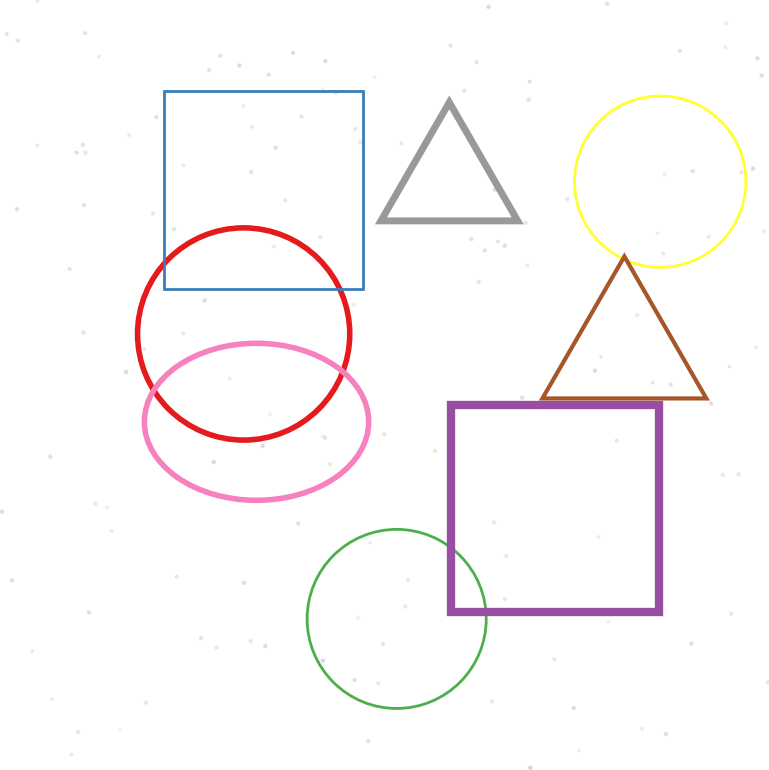[{"shape": "circle", "thickness": 2, "radius": 0.69, "center": [0.316, 0.566]}, {"shape": "square", "thickness": 1, "radius": 0.64, "center": [0.342, 0.753]}, {"shape": "circle", "thickness": 1, "radius": 0.58, "center": [0.515, 0.196]}, {"shape": "square", "thickness": 3, "radius": 0.67, "center": [0.721, 0.339]}, {"shape": "circle", "thickness": 1, "radius": 0.56, "center": [0.857, 0.764]}, {"shape": "triangle", "thickness": 1.5, "radius": 0.61, "center": [0.811, 0.544]}, {"shape": "oval", "thickness": 2, "radius": 0.73, "center": [0.333, 0.452]}, {"shape": "triangle", "thickness": 2.5, "radius": 0.51, "center": [0.584, 0.764]}]